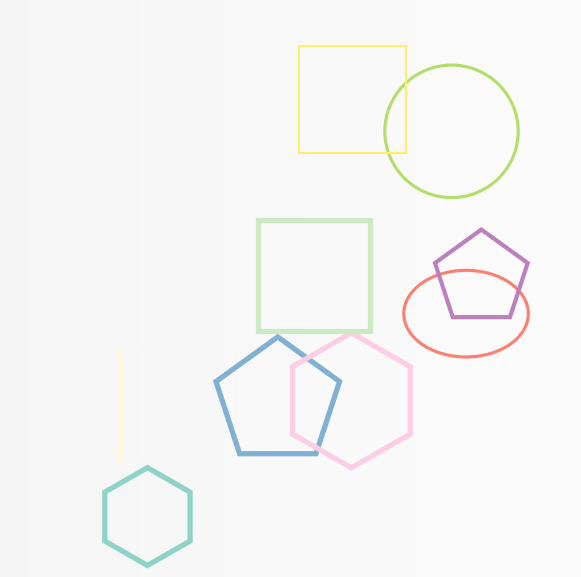[{"shape": "hexagon", "thickness": 2.5, "radius": 0.42, "center": [0.254, 0.105]}, {"shape": "square", "thickness": 0.5, "radius": 0.49, "center": [0.305, 0.299]}, {"shape": "oval", "thickness": 1.5, "radius": 0.54, "center": [0.802, 0.456]}, {"shape": "pentagon", "thickness": 2.5, "radius": 0.56, "center": [0.478, 0.304]}, {"shape": "circle", "thickness": 1.5, "radius": 0.57, "center": [0.777, 0.772]}, {"shape": "hexagon", "thickness": 2.5, "radius": 0.58, "center": [0.605, 0.306]}, {"shape": "pentagon", "thickness": 2, "radius": 0.42, "center": [0.828, 0.518]}, {"shape": "square", "thickness": 2.5, "radius": 0.48, "center": [0.54, 0.522]}, {"shape": "square", "thickness": 1, "radius": 0.46, "center": [0.606, 0.826]}]